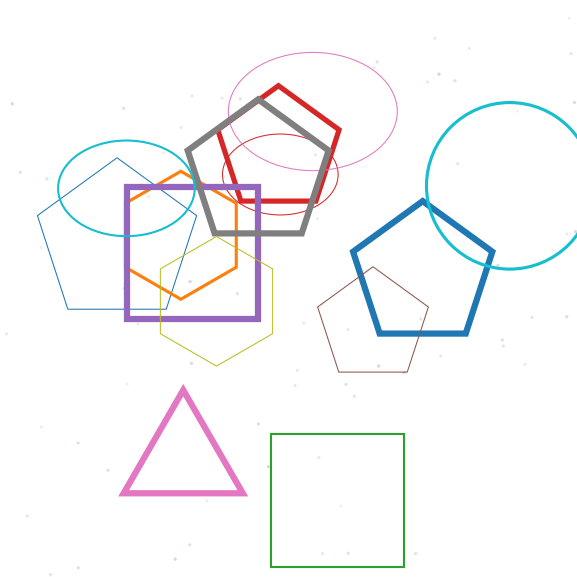[{"shape": "pentagon", "thickness": 3, "radius": 0.63, "center": [0.732, 0.524]}, {"shape": "pentagon", "thickness": 0.5, "radius": 0.72, "center": [0.203, 0.581]}, {"shape": "hexagon", "thickness": 1.5, "radius": 0.55, "center": [0.313, 0.592]}, {"shape": "square", "thickness": 1, "radius": 0.57, "center": [0.584, 0.132]}, {"shape": "pentagon", "thickness": 2.5, "radius": 0.55, "center": [0.482, 0.74]}, {"shape": "oval", "thickness": 0.5, "radius": 0.5, "center": [0.485, 0.697]}, {"shape": "square", "thickness": 3, "radius": 0.57, "center": [0.333, 0.561]}, {"shape": "pentagon", "thickness": 0.5, "radius": 0.5, "center": [0.646, 0.436]}, {"shape": "triangle", "thickness": 3, "radius": 0.6, "center": [0.317, 0.205]}, {"shape": "oval", "thickness": 0.5, "radius": 0.73, "center": [0.542, 0.806]}, {"shape": "pentagon", "thickness": 3, "radius": 0.64, "center": [0.447, 0.699]}, {"shape": "hexagon", "thickness": 0.5, "radius": 0.56, "center": [0.375, 0.477]}, {"shape": "circle", "thickness": 1.5, "radius": 0.72, "center": [0.883, 0.677]}, {"shape": "oval", "thickness": 1, "radius": 0.59, "center": [0.219, 0.673]}]